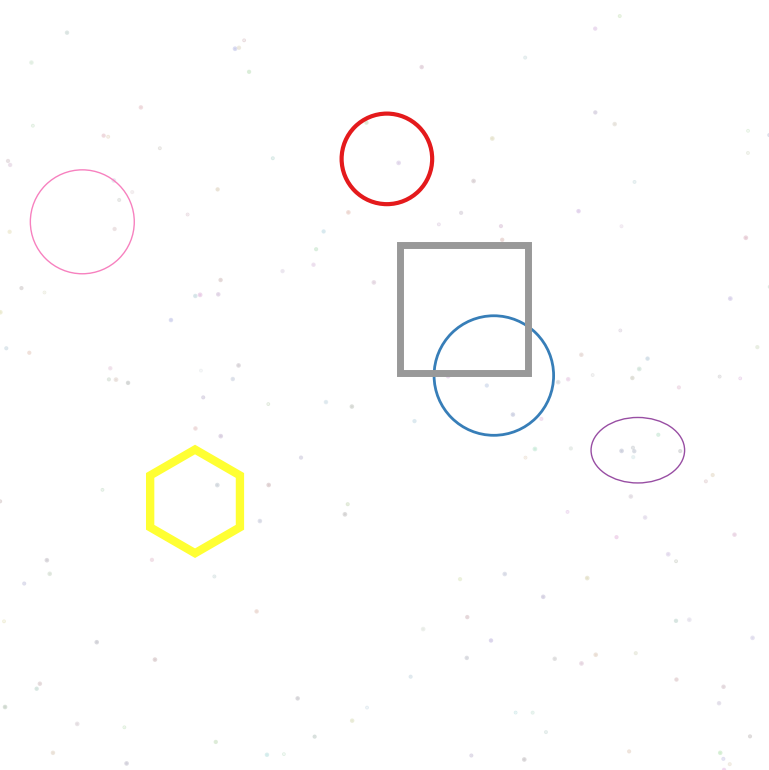[{"shape": "circle", "thickness": 1.5, "radius": 0.29, "center": [0.502, 0.794]}, {"shape": "circle", "thickness": 1, "radius": 0.39, "center": [0.641, 0.512]}, {"shape": "oval", "thickness": 0.5, "radius": 0.3, "center": [0.828, 0.415]}, {"shape": "hexagon", "thickness": 3, "radius": 0.34, "center": [0.253, 0.349]}, {"shape": "circle", "thickness": 0.5, "radius": 0.34, "center": [0.107, 0.712]}, {"shape": "square", "thickness": 2.5, "radius": 0.42, "center": [0.602, 0.599]}]